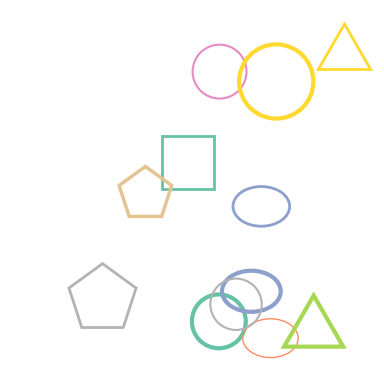[{"shape": "square", "thickness": 2, "radius": 0.34, "center": [0.488, 0.578]}, {"shape": "circle", "thickness": 3, "radius": 0.35, "center": [0.568, 0.165]}, {"shape": "oval", "thickness": 1, "radius": 0.36, "center": [0.703, 0.122]}, {"shape": "oval", "thickness": 3, "radius": 0.38, "center": [0.653, 0.243]}, {"shape": "oval", "thickness": 2, "radius": 0.37, "center": [0.679, 0.464]}, {"shape": "circle", "thickness": 1.5, "radius": 0.35, "center": [0.57, 0.814]}, {"shape": "triangle", "thickness": 3, "radius": 0.44, "center": [0.815, 0.144]}, {"shape": "triangle", "thickness": 2, "radius": 0.39, "center": [0.895, 0.859]}, {"shape": "circle", "thickness": 3, "radius": 0.48, "center": [0.718, 0.788]}, {"shape": "pentagon", "thickness": 2.5, "radius": 0.36, "center": [0.378, 0.496]}, {"shape": "circle", "thickness": 1.5, "radius": 0.33, "center": [0.613, 0.21]}, {"shape": "pentagon", "thickness": 2, "radius": 0.46, "center": [0.266, 0.224]}]